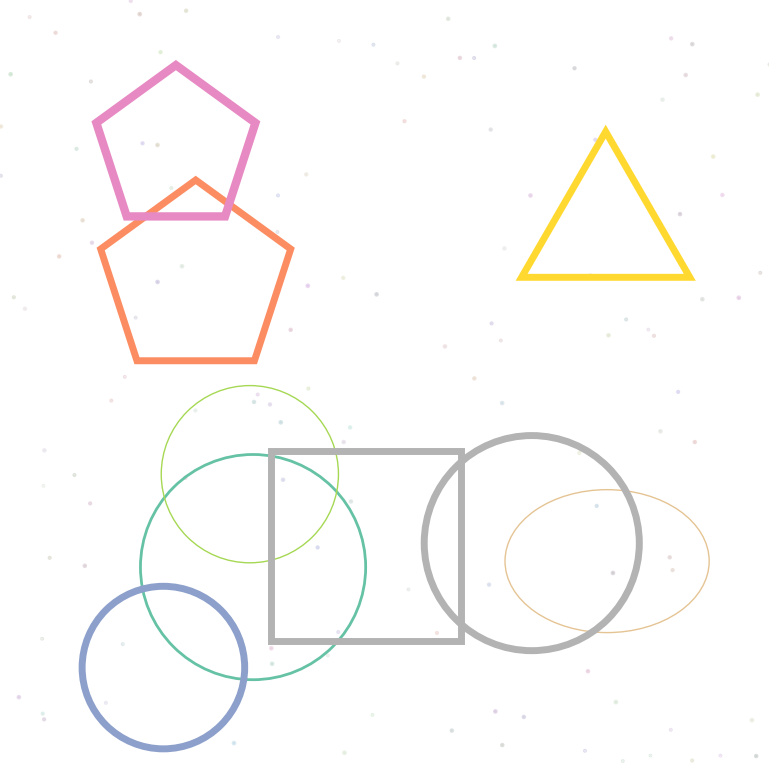[{"shape": "circle", "thickness": 1, "radius": 0.73, "center": [0.329, 0.264]}, {"shape": "pentagon", "thickness": 2.5, "radius": 0.65, "center": [0.254, 0.636]}, {"shape": "circle", "thickness": 2.5, "radius": 0.53, "center": [0.212, 0.133]}, {"shape": "pentagon", "thickness": 3, "radius": 0.54, "center": [0.228, 0.807]}, {"shape": "circle", "thickness": 0.5, "radius": 0.58, "center": [0.324, 0.384]}, {"shape": "triangle", "thickness": 2.5, "radius": 0.63, "center": [0.787, 0.703]}, {"shape": "oval", "thickness": 0.5, "radius": 0.66, "center": [0.788, 0.271]}, {"shape": "square", "thickness": 2.5, "radius": 0.62, "center": [0.475, 0.291]}, {"shape": "circle", "thickness": 2.5, "radius": 0.7, "center": [0.691, 0.295]}]